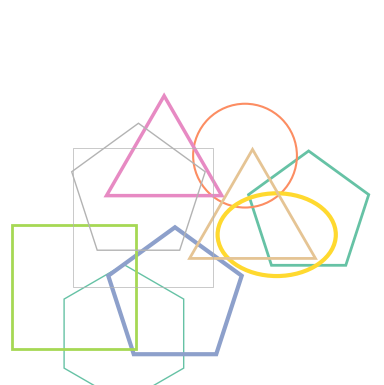[{"shape": "pentagon", "thickness": 2, "radius": 0.82, "center": [0.802, 0.444]}, {"shape": "hexagon", "thickness": 1, "radius": 0.9, "center": [0.322, 0.133]}, {"shape": "circle", "thickness": 1.5, "radius": 0.67, "center": [0.636, 0.596]}, {"shape": "pentagon", "thickness": 3, "radius": 0.91, "center": [0.454, 0.227]}, {"shape": "triangle", "thickness": 2.5, "radius": 0.86, "center": [0.426, 0.578]}, {"shape": "square", "thickness": 2, "radius": 0.8, "center": [0.193, 0.254]}, {"shape": "oval", "thickness": 3, "radius": 0.77, "center": [0.719, 0.39]}, {"shape": "triangle", "thickness": 2, "radius": 0.94, "center": [0.656, 0.423]}, {"shape": "square", "thickness": 0.5, "radius": 0.91, "center": [0.371, 0.435]}, {"shape": "pentagon", "thickness": 1, "radius": 0.91, "center": [0.36, 0.498]}]